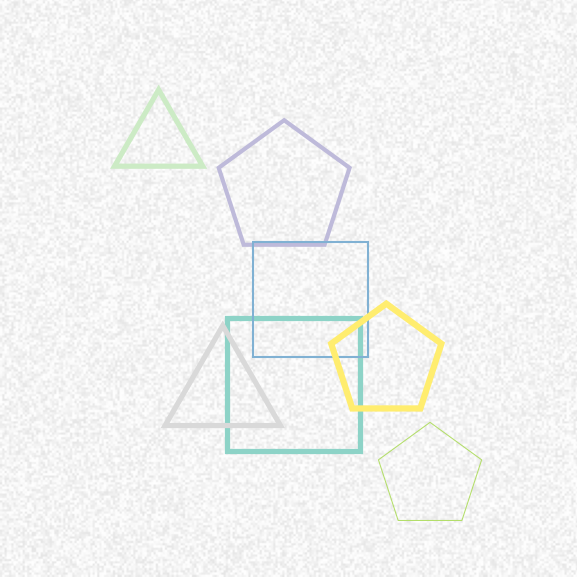[{"shape": "square", "thickness": 2.5, "radius": 0.58, "center": [0.508, 0.334]}, {"shape": "pentagon", "thickness": 2, "radius": 0.6, "center": [0.492, 0.672]}, {"shape": "square", "thickness": 1, "radius": 0.5, "center": [0.538, 0.481]}, {"shape": "pentagon", "thickness": 0.5, "radius": 0.47, "center": [0.745, 0.174]}, {"shape": "triangle", "thickness": 2.5, "radius": 0.58, "center": [0.386, 0.32]}, {"shape": "triangle", "thickness": 2.5, "radius": 0.44, "center": [0.275, 0.755]}, {"shape": "pentagon", "thickness": 3, "radius": 0.5, "center": [0.669, 0.373]}]